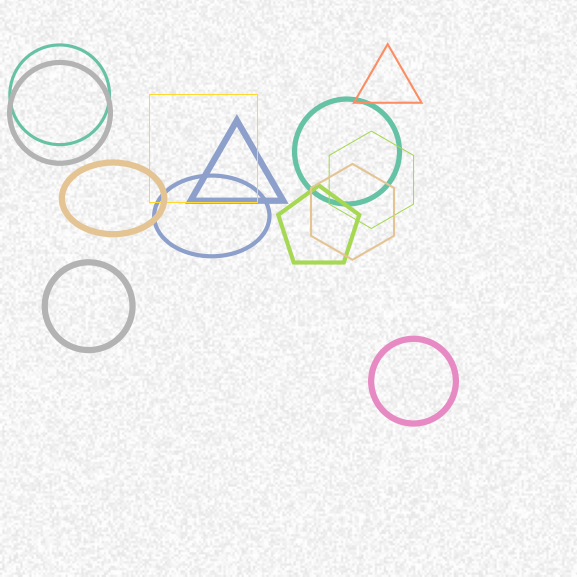[{"shape": "circle", "thickness": 1.5, "radius": 0.43, "center": [0.103, 0.835]}, {"shape": "circle", "thickness": 2.5, "radius": 0.45, "center": [0.601, 0.737]}, {"shape": "triangle", "thickness": 1, "radius": 0.34, "center": [0.671, 0.855]}, {"shape": "triangle", "thickness": 3, "radius": 0.46, "center": [0.41, 0.698]}, {"shape": "oval", "thickness": 2, "radius": 0.5, "center": [0.367, 0.625]}, {"shape": "circle", "thickness": 3, "radius": 0.37, "center": [0.716, 0.339]}, {"shape": "hexagon", "thickness": 0.5, "radius": 0.42, "center": [0.643, 0.688]}, {"shape": "pentagon", "thickness": 2, "radius": 0.37, "center": [0.552, 0.604]}, {"shape": "square", "thickness": 0.5, "radius": 0.47, "center": [0.352, 0.743]}, {"shape": "oval", "thickness": 3, "radius": 0.44, "center": [0.196, 0.656]}, {"shape": "hexagon", "thickness": 1, "radius": 0.41, "center": [0.61, 0.632]}, {"shape": "circle", "thickness": 3, "radius": 0.38, "center": [0.154, 0.469]}, {"shape": "circle", "thickness": 2.5, "radius": 0.44, "center": [0.104, 0.804]}]